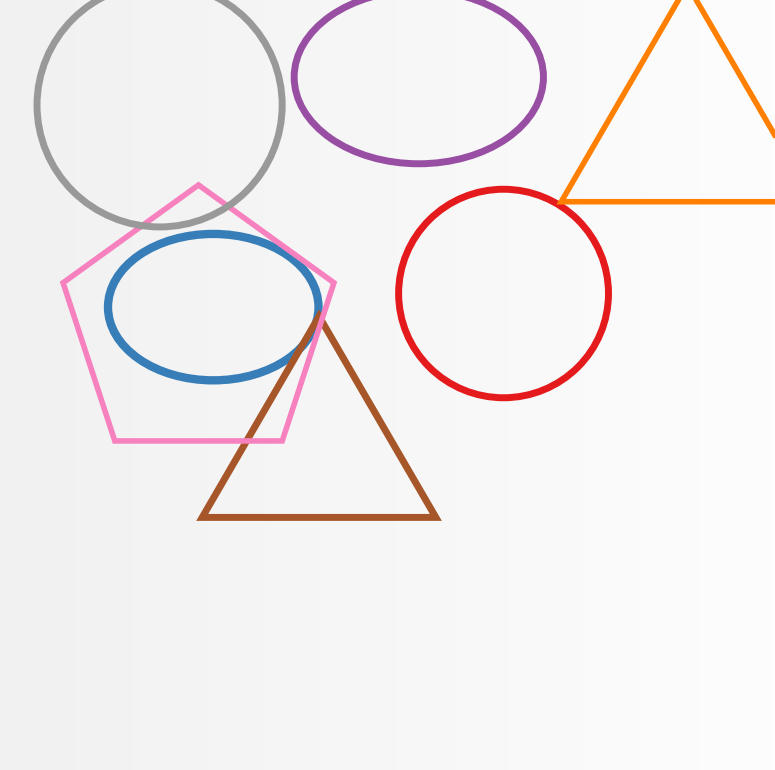[{"shape": "circle", "thickness": 2.5, "radius": 0.68, "center": [0.65, 0.619]}, {"shape": "oval", "thickness": 3, "radius": 0.68, "center": [0.275, 0.601]}, {"shape": "oval", "thickness": 2.5, "radius": 0.8, "center": [0.54, 0.9]}, {"shape": "triangle", "thickness": 2, "radius": 0.94, "center": [0.887, 0.832]}, {"shape": "triangle", "thickness": 2.5, "radius": 0.87, "center": [0.412, 0.415]}, {"shape": "pentagon", "thickness": 2, "radius": 0.92, "center": [0.256, 0.576]}, {"shape": "circle", "thickness": 2.5, "radius": 0.79, "center": [0.206, 0.863]}]